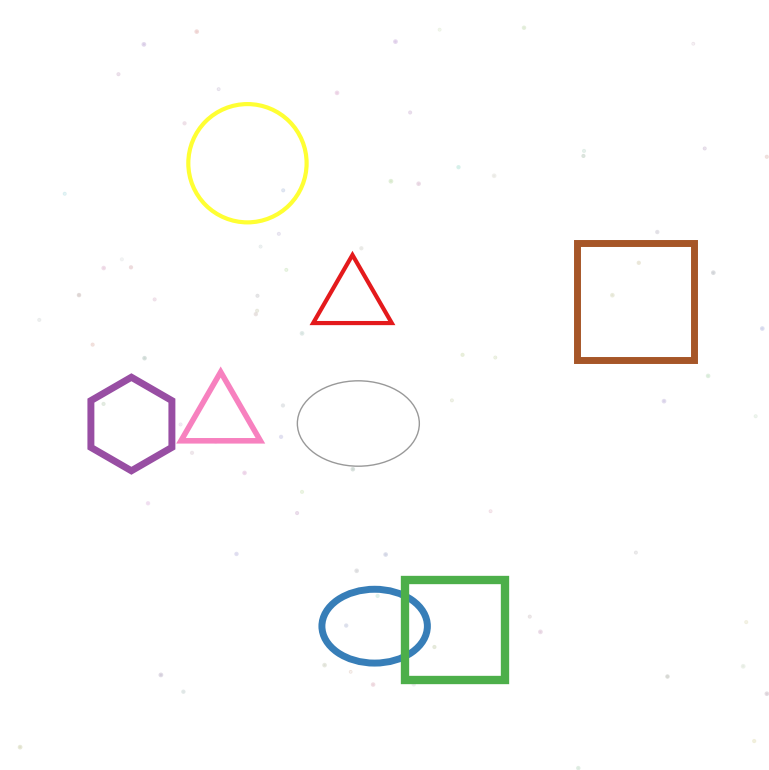[{"shape": "triangle", "thickness": 1.5, "radius": 0.29, "center": [0.458, 0.61]}, {"shape": "oval", "thickness": 2.5, "radius": 0.34, "center": [0.487, 0.187]}, {"shape": "square", "thickness": 3, "radius": 0.32, "center": [0.591, 0.182]}, {"shape": "hexagon", "thickness": 2.5, "radius": 0.3, "center": [0.171, 0.449]}, {"shape": "circle", "thickness": 1.5, "radius": 0.38, "center": [0.321, 0.788]}, {"shape": "square", "thickness": 2.5, "radius": 0.38, "center": [0.825, 0.609]}, {"shape": "triangle", "thickness": 2, "radius": 0.3, "center": [0.287, 0.457]}, {"shape": "oval", "thickness": 0.5, "radius": 0.4, "center": [0.465, 0.45]}]